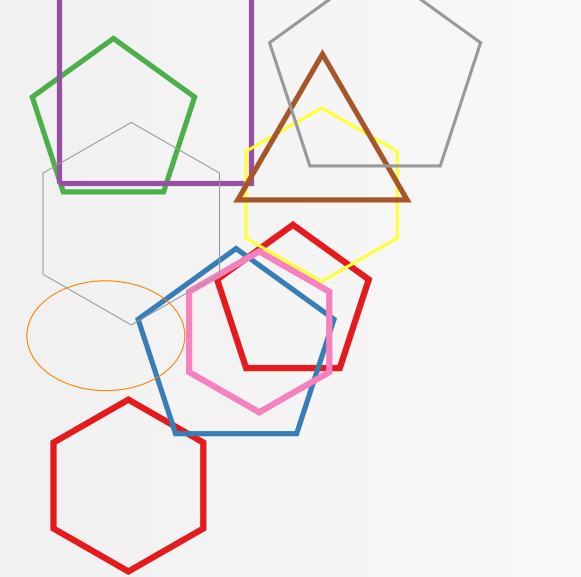[{"shape": "hexagon", "thickness": 3, "radius": 0.74, "center": [0.221, 0.158]}, {"shape": "pentagon", "thickness": 3, "radius": 0.69, "center": [0.504, 0.473]}, {"shape": "pentagon", "thickness": 2.5, "radius": 0.89, "center": [0.406, 0.392]}, {"shape": "pentagon", "thickness": 2.5, "radius": 0.73, "center": [0.195, 0.786]}, {"shape": "square", "thickness": 2.5, "radius": 0.83, "center": [0.267, 0.848]}, {"shape": "oval", "thickness": 0.5, "radius": 0.68, "center": [0.182, 0.418]}, {"shape": "hexagon", "thickness": 1.5, "radius": 0.75, "center": [0.553, 0.662]}, {"shape": "triangle", "thickness": 2.5, "radius": 0.84, "center": [0.555, 0.737]}, {"shape": "hexagon", "thickness": 3, "radius": 0.7, "center": [0.446, 0.424]}, {"shape": "pentagon", "thickness": 1.5, "radius": 0.95, "center": [0.645, 0.866]}, {"shape": "hexagon", "thickness": 0.5, "radius": 0.88, "center": [0.226, 0.612]}]